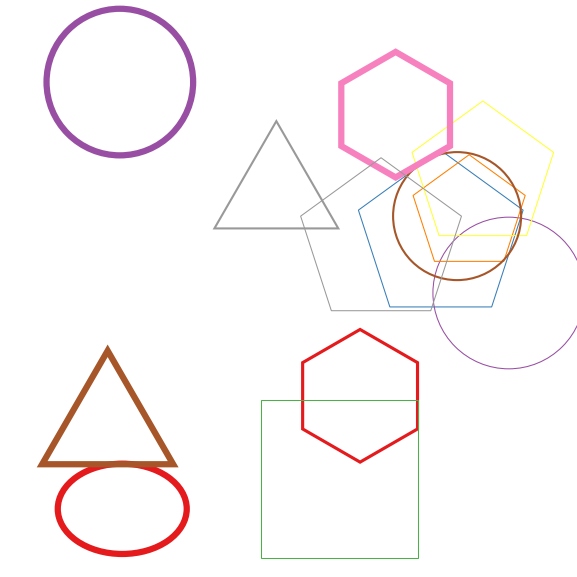[{"shape": "oval", "thickness": 3, "radius": 0.56, "center": [0.212, 0.118]}, {"shape": "hexagon", "thickness": 1.5, "radius": 0.57, "center": [0.624, 0.314]}, {"shape": "pentagon", "thickness": 0.5, "radius": 0.75, "center": [0.763, 0.589]}, {"shape": "square", "thickness": 0.5, "radius": 0.68, "center": [0.588, 0.17]}, {"shape": "circle", "thickness": 3, "radius": 0.63, "center": [0.208, 0.857]}, {"shape": "circle", "thickness": 0.5, "radius": 0.66, "center": [0.881, 0.492]}, {"shape": "pentagon", "thickness": 0.5, "radius": 0.51, "center": [0.812, 0.629]}, {"shape": "pentagon", "thickness": 0.5, "radius": 0.64, "center": [0.836, 0.695]}, {"shape": "triangle", "thickness": 3, "radius": 0.65, "center": [0.186, 0.261]}, {"shape": "circle", "thickness": 1, "radius": 0.55, "center": [0.792, 0.625]}, {"shape": "hexagon", "thickness": 3, "radius": 0.54, "center": [0.685, 0.801]}, {"shape": "triangle", "thickness": 1, "radius": 0.62, "center": [0.479, 0.666]}, {"shape": "pentagon", "thickness": 0.5, "radius": 0.73, "center": [0.66, 0.58]}]